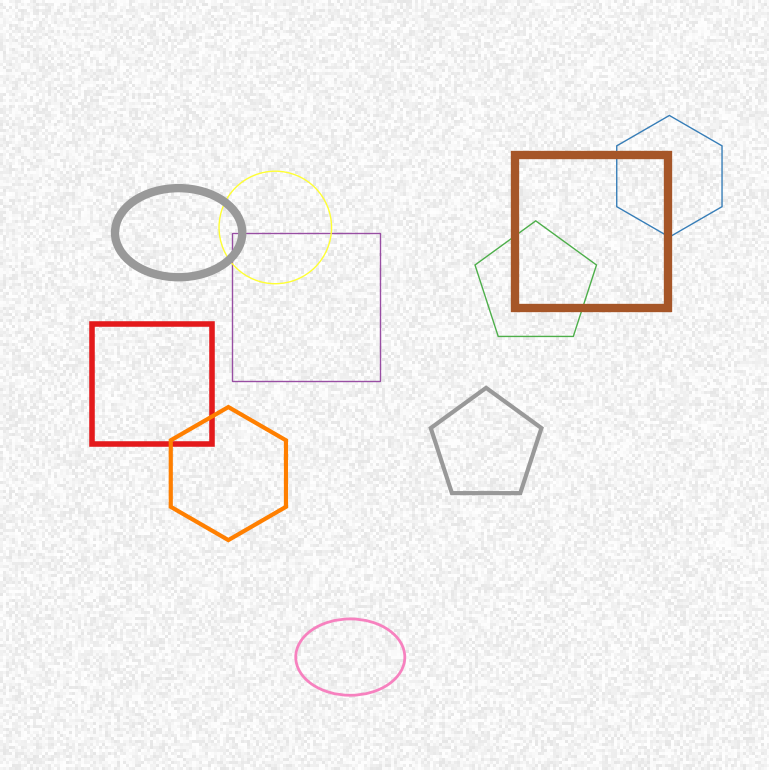[{"shape": "square", "thickness": 2, "radius": 0.39, "center": [0.197, 0.501]}, {"shape": "hexagon", "thickness": 0.5, "radius": 0.39, "center": [0.869, 0.771]}, {"shape": "pentagon", "thickness": 0.5, "radius": 0.41, "center": [0.696, 0.63]}, {"shape": "square", "thickness": 0.5, "radius": 0.48, "center": [0.398, 0.601]}, {"shape": "hexagon", "thickness": 1.5, "radius": 0.43, "center": [0.297, 0.385]}, {"shape": "circle", "thickness": 0.5, "radius": 0.37, "center": [0.358, 0.705]}, {"shape": "square", "thickness": 3, "radius": 0.5, "center": [0.768, 0.699]}, {"shape": "oval", "thickness": 1, "radius": 0.35, "center": [0.455, 0.147]}, {"shape": "pentagon", "thickness": 1.5, "radius": 0.38, "center": [0.631, 0.421]}, {"shape": "oval", "thickness": 3, "radius": 0.41, "center": [0.232, 0.698]}]